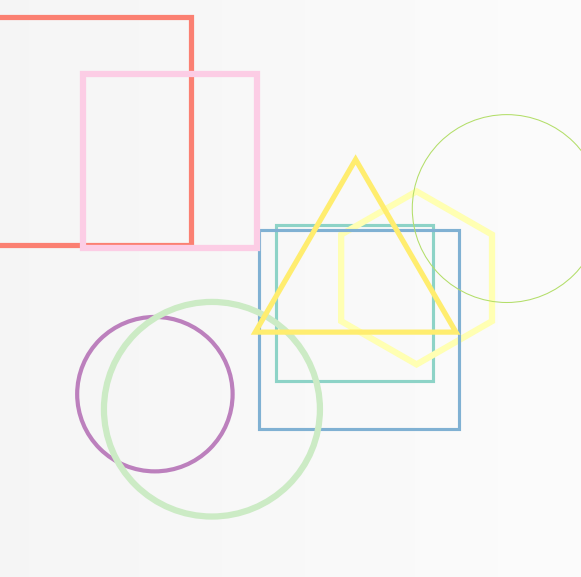[{"shape": "square", "thickness": 1.5, "radius": 0.68, "center": [0.61, 0.474]}, {"shape": "hexagon", "thickness": 3, "radius": 0.75, "center": [0.717, 0.518]}, {"shape": "square", "thickness": 2.5, "radius": 0.99, "center": [0.131, 0.772]}, {"shape": "square", "thickness": 1.5, "radius": 0.86, "center": [0.617, 0.428]}, {"shape": "circle", "thickness": 0.5, "radius": 0.81, "center": [0.872, 0.638]}, {"shape": "square", "thickness": 3, "radius": 0.75, "center": [0.293, 0.721]}, {"shape": "circle", "thickness": 2, "radius": 0.67, "center": [0.266, 0.317]}, {"shape": "circle", "thickness": 3, "radius": 0.93, "center": [0.365, 0.291]}, {"shape": "triangle", "thickness": 2.5, "radius": 1.0, "center": [0.612, 0.524]}]